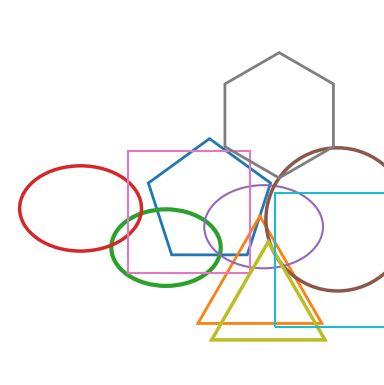[{"shape": "pentagon", "thickness": 2, "radius": 0.83, "center": [0.544, 0.473]}, {"shape": "triangle", "thickness": 2, "radius": 0.93, "center": [0.675, 0.253]}, {"shape": "oval", "thickness": 3, "radius": 0.71, "center": [0.431, 0.357]}, {"shape": "oval", "thickness": 2.5, "radius": 0.79, "center": [0.209, 0.459]}, {"shape": "oval", "thickness": 1.5, "radius": 0.77, "center": [0.685, 0.411]}, {"shape": "circle", "thickness": 2.5, "radius": 0.93, "center": [0.877, 0.43]}, {"shape": "square", "thickness": 1.5, "radius": 0.79, "center": [0.491, 0.45]}, {"shape": "hexagon", "thickness": 2, "radius": 0.81, "center": [0.725, 0.7]}, {"shape": "triangle", "thickness": 2.5, "radius": 0.85, "center": [0.697, 0.202]}, {"shape": "square", "thickness": 1.5, "radius": 0.87, "center": [0.888, 0.325]}]